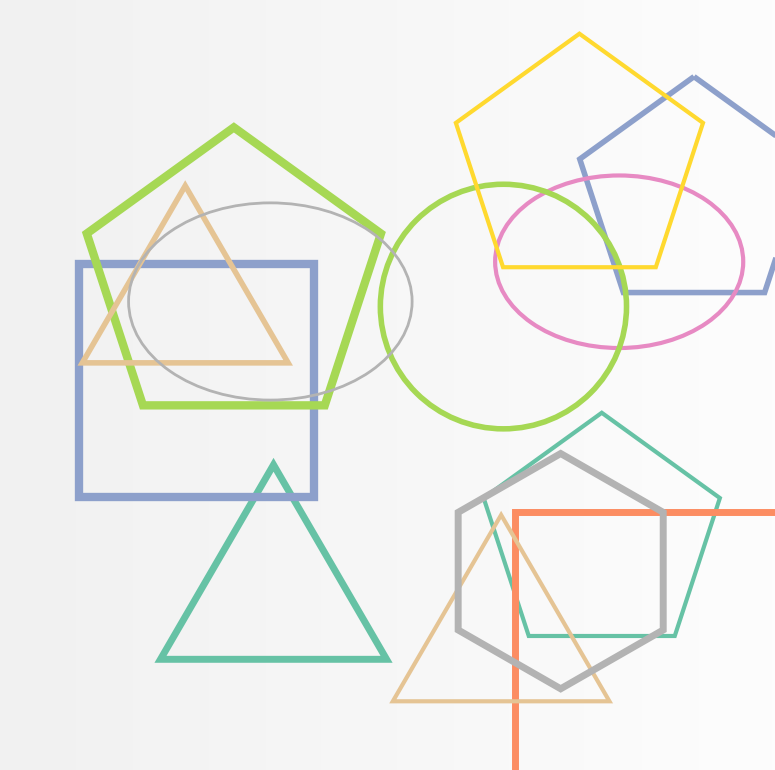[{"shape": "pentagon", "thickness": 1.5, "radius": 0.8, "center": [0.776, 0.304]}, {"shape": "triangle", "thickness": 2.5, "radius": 0.84, "center": [0.353, 0.228]}, {"shape": "square", "thickness": 2.5, "radius": 0.87, "center": [0.839, 0.162]}, {"shape": "pentagon", "thickness": 2, "radius": 0.78, "center": [0.896, 0.745]}, {"shape": "square", "thickness": 3, "radius": 0.76, "center": [0.253, 0.506]}, {"shape": "oval", "thickness": 1.5, "radius": 0.8, "center": [0.799, 0.66]}, {"shape": "circle", "thickness": 2, "radius": 0.79, "center": [0.65, 0.602]}, {"shape": "pentagon", "thickness": 3, "radius": 1.0, "center": [0.302, 0.635]}, {"shape": "pentagon", "thickness": 1.5, "radius": 0.84, "center": [0.748, 0.789]}, {"shape": "triangle", "thickness": 2, "radius": 0.77, "center": [0.239, 0.605]}, {"shape": "triangle", "thickness": 1.5, "radius": 0.81, "center": [0.647, 0.17]}, {"shape": "hexagon", "thickness": 2.5, "radius": 0.76, "center": [0.723, 0.258]}, {"shape": "oval", "thickness": 1, "radius": 0.91, "center": [0.349, 0.608]}]